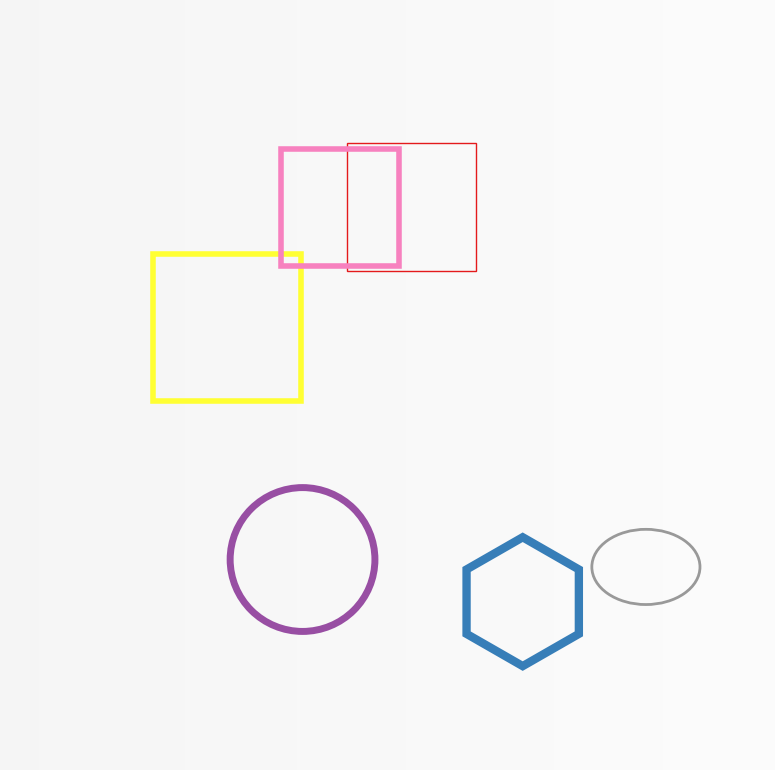[{"shape": "square", "thickness": 0.5, "radius": 0.42, "center": [0.531, 0.732]}, {"shape": "hexagon", "thickness": 3, "radius": 0.42, "center": [0.674, 0.219]}, {"shape": "circle", "thickness": 2.5, "radius": 0.47, "center": [0.39, 0.273]}, {"shape": "square", "thickness": 2, "radius": 0.48, "center": [0.293, 0.574]}, {"shape": "square", "thickness": 2, "radius": 0.38, "center": [0.439, 0.73]}, {"shape": "oval", "thickness": 1, "radius": 0.35, "center": [0.833, 0.264]}]